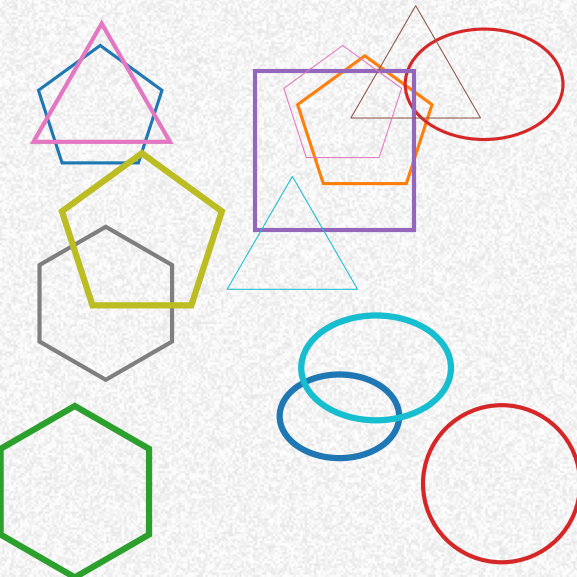[{"shape": "oval", "thickness": 3, "radius": 0.52, "center": [0.588, 0.278]}, {"shape": "pentagon", "thickness": 1.5, "radius": 0.56, "center": [0.174, 0.808]}, {"shape": "pentagon", "thickness": 1.5, "radius": 0.61, "center": [0.632, 0.78]}, {"shape": "hexagon", "thickness": 3, "radius": 0.74, "center": [0.13, 0.148]}, {"shape": "oval", "thickness": 1.5, "radius": 0.68, "center": [0.838, 0.853]}, {"shape": "circle", "thickness": 2, "radius": 0.68, "center": [0.869, 0.162]}, {"shape": "square", "thickness": 2, "radius": 0.69, "center": [0.579, 0.738]}, {"shape": "triangle", "thickness": 0.5, "radius": 0.65, "center": [0.72, 0.86]}, {"shape": "pentagon", "thickness": 0.5, "radius": 0.54, "center": [0.593, 0.813]}, {"shape": "triangle", "thickness": 2, "radius": 0.68, "center": [0.176, 0.822]}, {"shape": "hexagon", "thickness": 2, "radius": 0.66, "center": [0.183, 0.474]}, {"shape": "pentagon", "thickness": 3, "radius": 0.73, "center": [0.246, 0.588]}, {"shape": "oval", "thickness": 3, "radius": 0.65, "center": [0.651, 0.362]}, {"shape": "triangle", "thickness": 0.5, "radius": 0.65, "center": [0.506, 0.563]}]